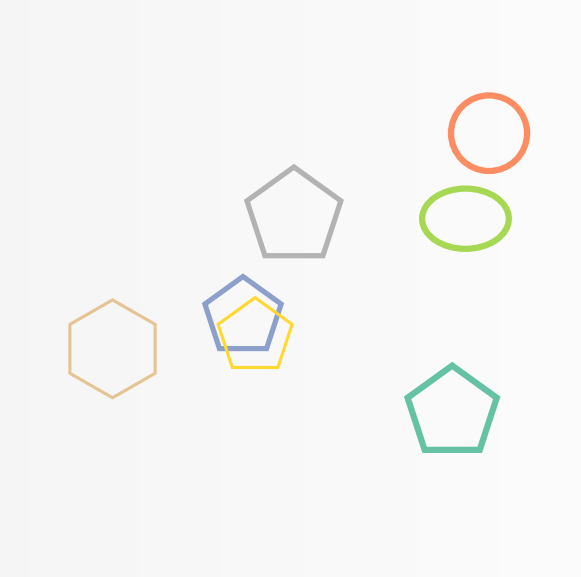[{"shape": "pentagon", "thickness": 3, "radius": 0.4, "center": [0.778, 0.285]}, {"shape": "circle", "thickness": 3, "radius": 0.33, "center": [0.841, 0.768]}, {"shape": "pentagon", "thickness": 2.5, "radius": 0.34, "center": [0.418, 0.451]}, {"shape": "oval", "thickness": 3, "radius": 0.37, "center": [0.801, 0.62]}, {"shape": "pentagon", "thickness": 1.5, "radius": 0.33, "center": [0.439, 0.417]}, {"shape": "hexagon", "thickness": 1.5, "radius": 0.42, "center": [0.194, 0.395]}, {"shape": "pentagon", "thickness": 2.5, "radius": 0.42, "center": [0.506, 0.625]}]